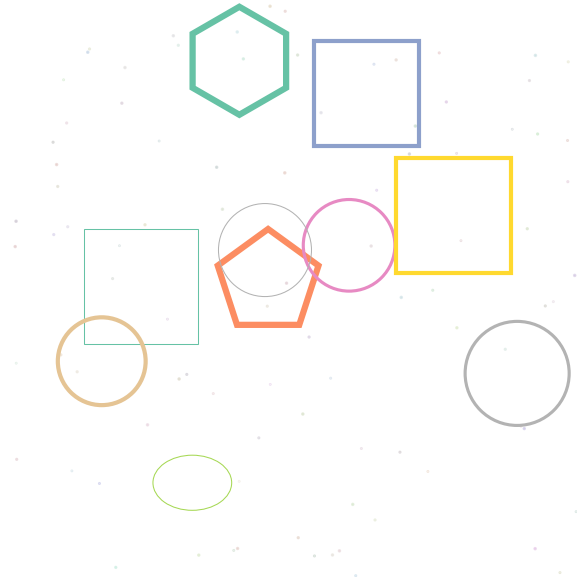[{"shape": "hexagon", "thickness": 3, "radius": 0.47, "center": [0.414, 0.894]}, {"shape": "square", "thickness": 0.5, "radius": 0.5, "center": [0.244, 0.503]}, {"shape": "pentagon", "thickness": 3, "radius": 0.46, "center": [0.464, 0.511]}, {"shape": "square", "thickness": 2, "radius": 0.45, "center": [0.634, 0.837]}, {"shape": "circle", "thickness": 1.5, "radius": 0.4, "center": [0.604, 0.574]}, {"shape": "oval", "thickness": 0.5, "radius": 0.34, "center": [0.333, 0.163]}, {"shape": "square", "thickness": 2, "radius": 0.5, "center": [0.785, 0.626]}, {"shape": "circle", "thickness": 2, "radius": 0.38, "center": [0.176, 0.374]}, {"shape": "circle", "thickness": 0.5, "radius": 0.4, "center": [0.459, 0.566]}, {"shape": "circle", "thickness": 1.5, "radius": 0.45, "center": [0.895, 0.353]}]